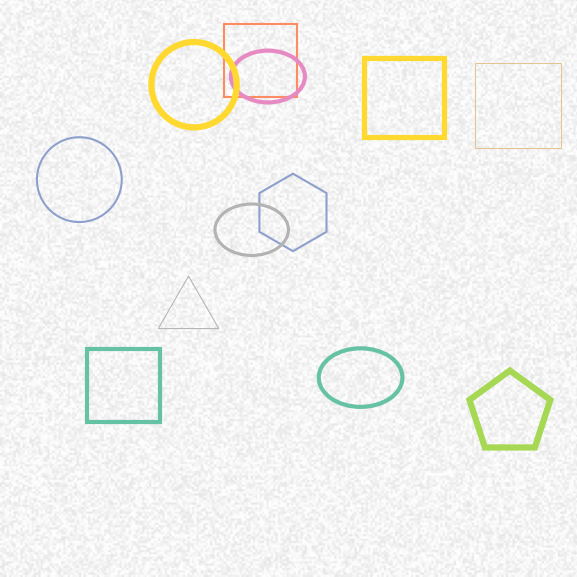[{"shape": "oval", "thickness": 2, "radius": 0.36, "center": [0.624, 0.345]}, {"shape": "square", "thickness": 2, "radius": 0.32, "center": [0.213, 0.331]}, {"shape": "square", "thickness": 1, "radius": 0.32, "center": [0.451, 0.895]}, {"shape": "hexagon", "thickness": 1, "radius": 0.34, "center": [0.507, 0.631]}, {"shape": "circle", "thickness": 1, "radius": 0.37, "center": [0.137, 0.688]}, {"shape": "oval", "thickness": 2, "radius": 0.32, "center": [0.464, 0.867]}, {"shape": "pentagon", "thickness": 3, "radius": 0.37, "center": [0.883, 0.284]}, {"shape": "circle", "thickness": 3, "radius": 0.37, "center": [0.336, 0.852]}, {"shape": "square", "thickness": 2.5, "radius": 0.34, "center": [0.699, 0.83]}, {"shape": "square", "thickness": 0.5, "radius": 0.37, "center": [0.897, 0.816]}, {"shape": "triangle", "thickness": 0.5, "radius": 0.3, "center": [0.326, 0.46]}, {"shape": "oval", "thickness": 1.5, "radius": 0.32, "center": [0.436, 0.601]}]